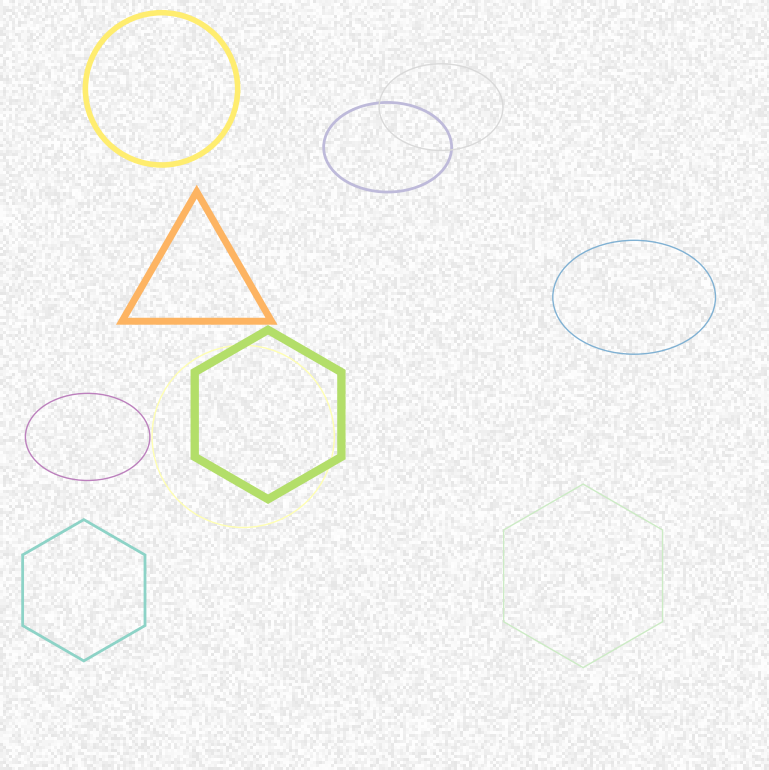[{"shape": "hexagon", "thickness": 1, "radius": 0.46, "center": [0.109, 0.233]}, {"shape": "circle", "thickness": 0.5, "radius": 0.59, "center": [0.316, 0.433]}, {"shape": "oval", "thickness": 1, "radius": 0.42, "center": [0.503, 0.809]}, {"shape": "oval", "thickness": 0.5, "radius": 0.53, "center": [0.824, 0.614]}, {"shape": "triangle", "thickness": 2.5, "radius": 0.56, "center": [0.256, 0.639]}, {"shape": "hexagon", "thickness": 3, "radius": 0.55, "center": [0.348, 0.462]}, {"shape": "oval", "thickness": 0.5, "radius": 0.4, "center": [0.573, 0.861]}, {"shape": "oval", "thickness": 0.5, "radius": 0.4, "center": [0.114, 0.433]}, {"shape": "hexagon", "thickness": 0.5, "radius": 0.6, "center": [0.757, 0.252]}, {"shape": "circle", "thickness": 2, "radius": 0.49, "center": [0.21, 0.885]}]